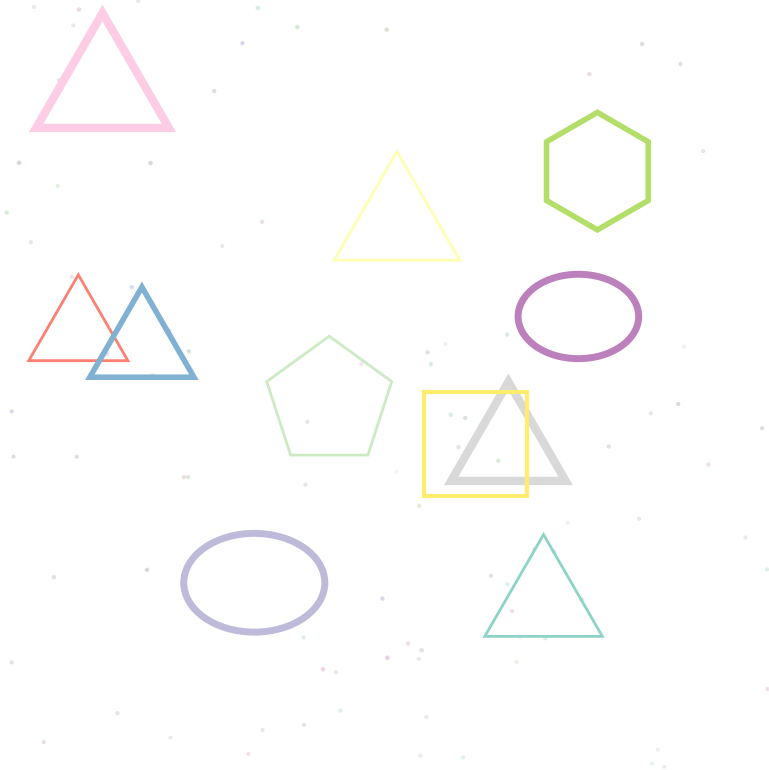[{"shape": "triangle", "thickness": 1, "radius": 0.44, "center": [0.706, 0.218]}, {"shape": "triangle", "thickness": 1, "radius": 0.47, "center": [0.516, 0.709]}, {"shape": "oval", "thickness": 2.5, "radius": 0.46, "center": [0.33, 0.243]}, {"shape": "triangle", "thickness": 1, "radius": 0.37, "center": [0.102, 0.569]}, {"shape": "triangle", "thickness": 2, "radius": 0.39, "center": [0.184, 0.549]}, {"shape": "hexagon", "thickness": 2, "radius": 0.38, "center": [0.776, 0.778]}, {"shape": "triangle", "thickness": 3, "radius": 0.5, "center": [0.133, 0.884]}, {"shape": "triangle", "thickness": 3, "radius": 0.43, "center": [0.66, 0.418]}, {"shape": "oval", "thickness": 2.5, "radius": 0.39, "center": [0.751, 0.589]}, {"shape": "pentagon", "thickness": 1, "radius": 0.43, "center": [0.428, 0.478]}, {"shape": "square", "thickness": 1.5, "radius": 0.33, "center": [0.617, 0.423]}]